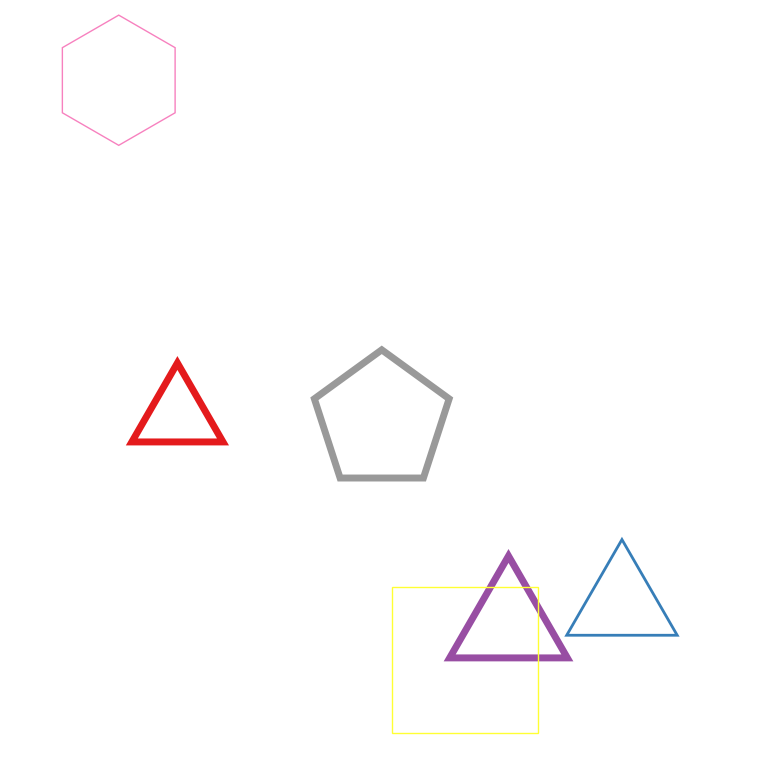[{"shape": "triangle", "thickness": 2.5, "radius": 0.34, "center": [0.23, 0.46]}, {"shape": "triangle", "thickness": 1, "radius": 0.41, "center": [0.808, 0.216]}, {"shape": "triangle", "thickness": 2.5, "radius": 0.44, "center": [0.66, 0.19]}, {"shape": "square", "thickness": 0.5, "radius": 0.47, "center": [0.603, 0.143]}, {"shape": "hexagon", "thickness": 0.5, "radius": 0.42, "center": [0.154, 0.896]}, {"shape": "pentagon", "thickness": 2.5, "radius": 0.46, "center": [0.496, 0.454]}]